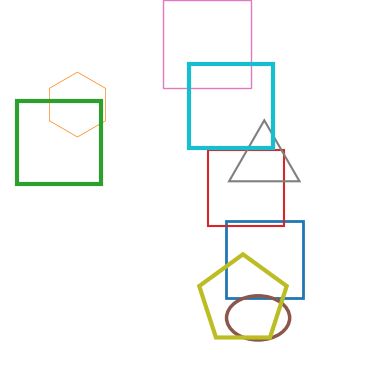[{"shape": "square", "thickness": 2, "radius": 0.5, "center": [0.686, 0.326]}, {"shape": "hexagon", "thickness": 0.5, "radius": 0.42, "center": [0.201, 0.728]}, {"shape": "square", "thickness": 3, "radius": 0.54, "center": [0.153, 0.63]}, {"shape": "square", "thickness": 1.5, "radius": 0.49, "center": [0.639, 0.511]}, {"shape": "oval", "thickness": 2.5, "radius": 0.41, "center": [0.67, 0.174]}, {"shape": "square", "thickness": 1, "radius": 0.57, "center": [0.537, 0.885]}, {"shape": "triangle", "thickness": 1.5, "radius": 0.53, "center": [0.686, 0.582]}, {"shape": "pentagon", "thickness": 3, "radius": 0.6, "center": [0.631, 0.22]}, {"shape": "square", "thickness": 3, "radius": 0.54, "center": [0.6, 0.724]}]